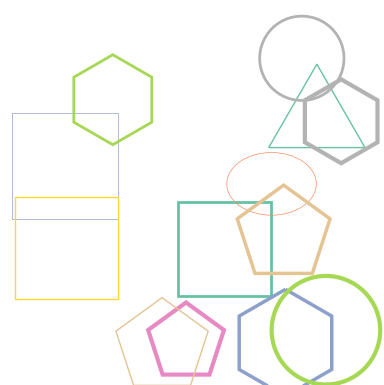[{"shape": "square", "thickness": 2, "radius": 0.61, "center": [0.583, 0.354]}, {"shape": "triangle", "thickness": 1, "radius": 0.72, "center": [0.823, 0.689]}, {"shape": "oval", "thickness": 0.5, "radius": 0.58, "center": [0.705, 0.522]}, {"shape": "square", "thickness": 0.5, "radius": 0.69, "center": [0.168, 0.569]}, {"shape": "hexagon", "thickness": 2.5, "radius": 0.69, "center": [0.741, 0.11]}, {"shape": "pentagon", "thickness": 3, "radius": 0.52, "center": [0.483, 0.111]}, {"shape": "circle", "thickness": 3, "radius": 0.7, "center": [0.847, 0.142]}, {"shape": "hexagon", "thickness": 2, "radius": 0.58, "center": [0.293, 0.741]}, {"shape": "square", "thickness": 1, "radius": 0.66, "center": [0.172, 0.355]}, {"shape": "pentagon", "thickness": 1, "radius": 0.63, "center": [0.421, 0.101]}, {"shape": "pentagon", "thickness": 2.5, "radius": 0.63, "center": [0.737, 0.392]}, {"shape": "circle", "thickness": 2, "radius": 0.55, "center": [0.784, 0.849]}, {"shape": "hexagon", "thickness": 3, "radius": 0.54, "center": [0.886, 0.685]}]